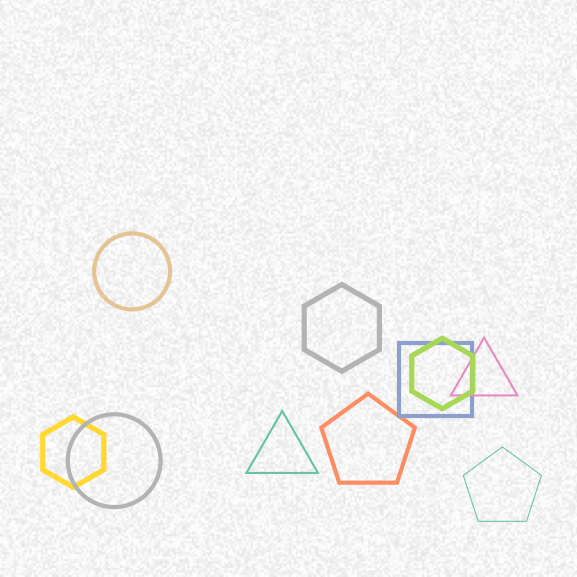[{"shape": "pentagon", "thickness": 0.5, "radius": 0.36, "center": [0.87, 0.154]}, {"shape": "triangle", "thickness": 1, "radius": 0.36, "center": [0.489, 0.216]}, {"shape": "pentagon", "thickness": 2, "radius": 0.43, "center": [0.637, 0.232]}, {"shape": "square", "thickness": 2, "radius": 0.32, "center": [0.754, 0.342]}, {"shape": "triangle", "thickness": 1, "radius": 0.33, "center": [0.838, 0.348]}, {"shape": "hexagon", "thickness": 2.5, "radius": 0.31, "center": [0.766, 0.352]}, {"shape": "hexagon", "thickness": 2.5, "radius": 0.31, "center": [0.127, 0.216]}, {"shape": "circle", "thickness": 2, "radius": 0.33, "center": [0.229, 0.529]}, {"shape": "hexagon", "thickness": 2.5, "radius": 0.38, "center": [0.592, 0.431]}, {"shape": "circle", "thickness": 2, "radius": 0.4, "center": [0.198, 0.201]}]